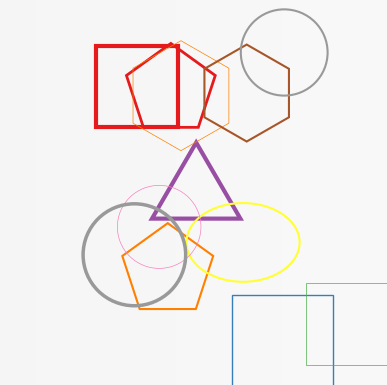[{"shape": "pentagon", "thickness": 2, "radius": 0.6, "center": [0.441, 0.767]}, {"shape": "square", "thickness": 3, "radius": 0.53, "center": [0.354, 0.776]}, {"shape": "square", "thickness": 1, "radius": 0.65, "center": [0.729, 0.103]}, {"shape": "square", "thickness": 0.5, "radius": 0.54, "center": [0.897, 0.159]}, {"shape": "triangle", "thickness": 3, "radius": 0.66, "center": [0.506, 0.498]}, {"shape": "pentagon", "thickness": 1.5, "radius": 0.62, "center": [0.433, 0.297]}, {"shape": "hexagon", "thickness": 0.5, "radius": 0.71, "center": [0.467, 0.751]}, {"shape": "oval", "thickness": 1.5, "radius": 0.73, "center": [0.627, 0.37]}, {"shape": "hexagon", "thickness": 1.5, "radius": 0.63, "center": [0.637, 0.758]}, {"shape": "circle", "thickness": 0.5, "radius": 0.54, "center": [0.411, 0.411]}, {"shape": "circle", "thickness": 1.5, "radius": 0.56, "center": [0.733, 0.864]}, {"shape": "circle", "thickness": 2.5, "radius": 0.66, "center": [0.347, 0.338]}]